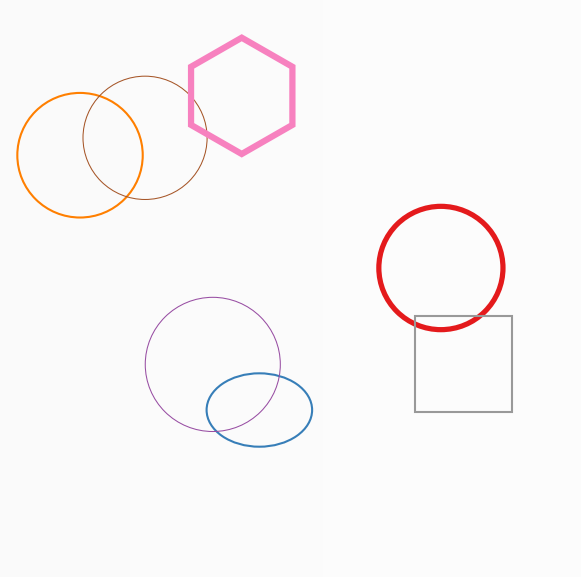[{"shape": "circle", "thickness": 2.5, "radius": 0.53, "center": [0.759, 0.535]}, {"shape": "oval", "thickness": 1, "radius": 0.45, "center": [0.446, 0.289]}, {"shape": "circle", "thickness": 0.5, "radius": 0.58, "center": [0.366, 0.368]}, {"shape": "circle", "thickness": 1, "radius": 0.54, "center": [0.138, 0.73]}, {"shape": "circle", "thickness": 0.5, "radius": 0.53, "center": [0.25, 0.76]}, {"shape": "hexagon", "thickness": 3, "radius": 0.5, "center": [0.416, 0.833]}, {"shape": "square", "thickness": 1, "radius": 0.41, "center": [0.797, 0.37]}]